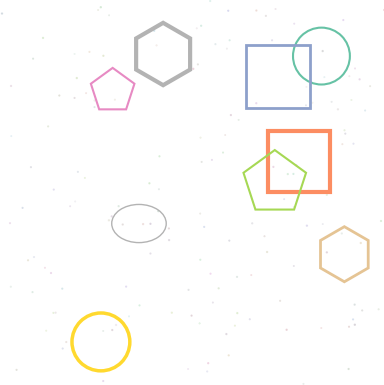[{"shape": "circle", "thickness": 1.5, "radius": 0.37, "center": [0.835, 0.854]}, {"shape": "square", "thickness": 3, "radius": 0.4, "center": [0.777, 0.58]}, {"shape": "square", "thickness": 2, "radius": 0.41, "center": [0.723, 0.801]}, {"shape": "pentagon", "thickness": 1.5, "radius": 0.3, "center": [0.293, 0.764]}, {"shape": "pentagon", "thickness": 1.5, "radius": 0.43, "center": [0.714, 0.525]}, {"shape": "circle", "thickness": 2.5, "radius": 0.38, "center": [0.262, 0.112]}, {"shape": "hexagon", "thickness": 2, "radius": 0.36, "center": [0.894, 0.34]}, {"shape": "hexagon", "thickness": 3, "radius": 0.4, "center": [0.424, 0.86]}, {"shape": "oval", "thickness": 1, "radius": 0.35, "center": [0.361, 0.419]}]